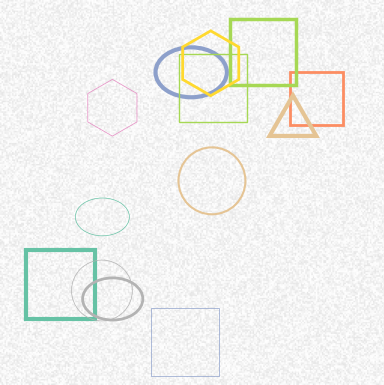[{"shape": "square", "thickness": 3, "radius": 0.45, "center": [0.158, 0.261]}, {"shape": "oval", "thickness": 0.5, "radius": 0.35, "center": [0.266, 0.437]}, {"shape": "square", "thickness": 2, "radius": 0.34, "center": [0.822, 0.745]}, {"shape": "square", "thickness": 0.5, "radius": 0.44, "center": [0.481, 0.111]}, {"shape": "oval", "thickness": 3, "radius": 0.46, "center": [0.497, 0.812]}, {"shape": "hexagon", "thickness": 0.5, "radius": 0.37, "center": [0.292, 0.72]}, {"shape": "square", "thickness": 1, "radius": 0.44, "center": [0.553, 0.771]}, {"shape": "square", "thickness": 2.5, "radius": 0.43, "center": [0.683, 0.865]}, {"shape": "hexagon", "thickness": 2, "radius": 0.42, "center": [0.547, 0.836]}, {"shape": "circle", "thickness": 1.5, "radius": 0.43, "center": [0.551, 0.53]}, {"shape": "triangle", "thickness": 3, "radius": 0.35, "center": [0.761, 0.682]}, {"shape": "oval", "thickness": 2, "radius": 0.39, "center": [0.293, 0.223]}, {"shape": "circle", "thickness": 0.5, "radius": 0.4, "center": [0.265, 0.245]}]